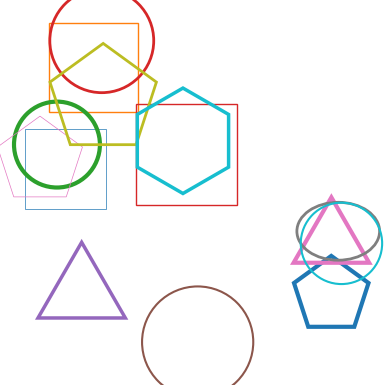[{"shape": "pentagon", "thickness": 3, "radius": 0.51, "center": [0.86, 0.234]}, {"shape": "square", "thickness": 0.5, "radius": 0.53, "center": [0.171, 0.561]}, {"shape": "square", "thickness": 1, "radius": 0.58, "center": [0.242, 0.825]}, {"shape": "circle", "thickness": 3, "radius": 0.56, "center": [0.148, 0.624]}, {"shape": "circle", "thickness": 2, "radius": 0.67, "center": [0.264, 0.894]}, {"shape": "square", "thickness": 1, "radius": 0.65, "center": [0.485, 0.599]}, {"shape": "triangle", "thickness": 2.5, "radius": 0.65, "center": [0.212, 0.24]}, {"shape": "circle", "thickness": 1.5, "radius": 0.72, "center": [0.513, 0.112]}, {"shape": "triangle", "thickness": 3, "radius": 0.57, "center": [0.861, 0.374]}, {"shape": "pentagon", "thickness": 0.5, "radius": 0.58, "center": [0.104, 0.582]}, {"shape": "oval", "thickness": 2, "radius": 0.54, "center": [0.879, 0.399]}, {"shape": "pentagon", "thickness": 2, "radius": 0.73, "center": [0.268, 0.742]}, {"shape": "circle", "thickness": 1.5, "radius": 0.53, "center": [0.887, 0.368]}, {"shape": "hexagon", "thickness": 2.5, "radius": 0.68, "center": [0.475, 0.634]}]